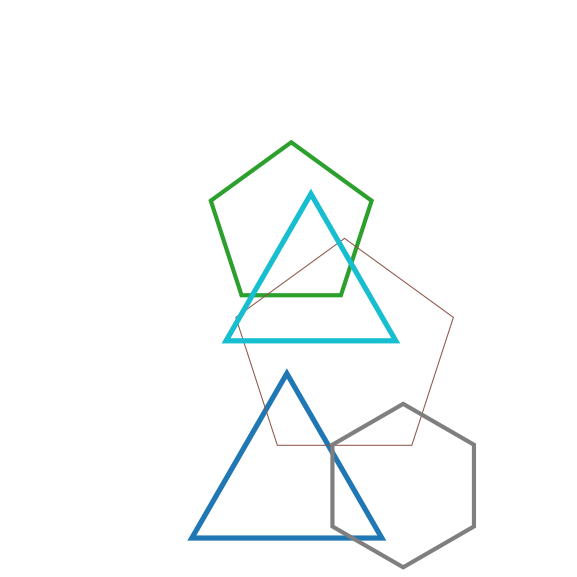[{"shape": "triangle", "thickness": 2.5, "radius": 0.95, "center": [0.497, 0.162]}, {"shape": "pentagon", "thickness": 2, "radius": 0.73, "center": [0.504, 0.606]}, {"shape": "pentagon", "thickness": 0.5, "radius": 0.99, "center": [0.597, 0.388]}, {"shape": "hexagon", "thickness": 2, "radius": 0.71, "center": [0.698, 0.158]}, {"shape": "triangle", "thickness": 2.5, "radius": 0.85, "center": [0.538, 0.494]}]